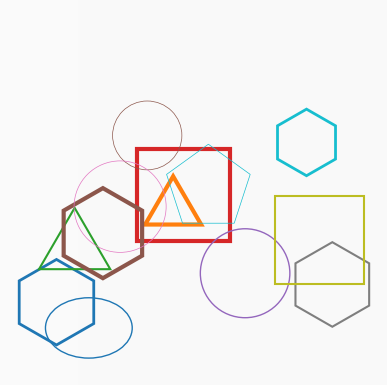[{"shape": "oval", "thickness": 1, "radius": 0.56, "center": [0.229, 0.148]}, {"shape": "hexagon", "thickness": 2, "radius": 0.56, "center": [0.146, 0.215]}, {"shape": "triangle", "thickness": 3, "radius": 0.42, "center": [0.447, 0.459]}, {"shape": "triangle", "thickness": 1.5, "radius": 0.53, "center": [0.193, 0.354]}, {"shape": "square", "thickness": 3, "radius": 0.6, "center": [0.474, 0.492]}, {"shape": "circle", "thickness": 1, "radius": 0.58, "center": [0.632, 0.29]}, {"shape": "hexagon", "thickness": 3, "radius": 0.58, "center": [0.266, 0.394]}, {"shape": "circle", "thickness": 0.5, "radius": 0.45, "center": [0.38, 0.648]}, {"shape": "circle", "thickness": 0.5, "radius": 0.59, "center": [0.31, 0.463]}, {"shape": "hexagon", "thickness": 1.5, "radius": 0.55, "center": [0.858, 0.261]}, {"shape": "square", "thickness": 1.5, "radius": 0.57, "center": [0.825, 0.376]}, {"shape": "pentagon", "thickness": 0.5, "radius": 0.57, "center": [0.538, 0.512]}, {"shape": "hexagon", "thickness": 2, "radius": 0.43, "center": [0.791, 0.63]}]